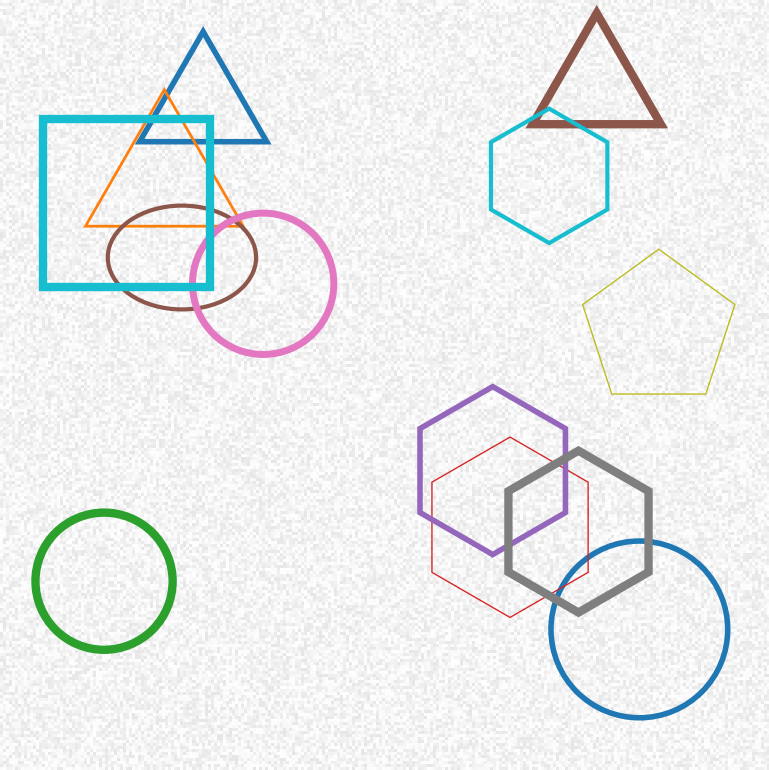[{"shape": "circle", "thickness": 2, "radius": 0.57, "center": [0.83, 0.183]}, {"shape": "triangle", "thickness": 2, "radius": 0.48, "center": [0.264, 0.864]}, {"shape": "triangle", "thickness": 1, "radius": 0.59, "center": [0.213, 0.765]}, {"shape": "circle", "thickness": 3, "radius": 0.45, "center": [0.135, 0.245]}, {"shape": "hexagon", "thickness": 0.5, "radius": 0.59, "center": [0.662, 0.315]}, {"shape": "hexagon", "thickness": 2, "radius": 0.55, "center": [0.64, 0.389]}, {"shape": "oval", "thickness": 1.5, "radius": 0.48, "center": [0.236, 0.666]}, {"shape": "triangle", "thickness": 3, "radius": 0.48, "center": [0.775, 0.887]}, {"shape": "circle", "thickness": 2.5, "radius": 0.46, "center": [0.342, 0.631]}, {"shape": "hexagon", "thickness": 3, "radius": 0.53, "center": [0.751, 0.31]}, {"shape": "pentagon", "thickness": 0.5, "radius": 0.52, "center": [0.856, 0.572]}, {"shape": "square", "thickness": 3, "radius": 0.54, "center": [0.164, 0.736]}, {"shape": "hexagon", "thickness": 1.5, "radius": 0.44, "center": [0.713, 0.772]}]